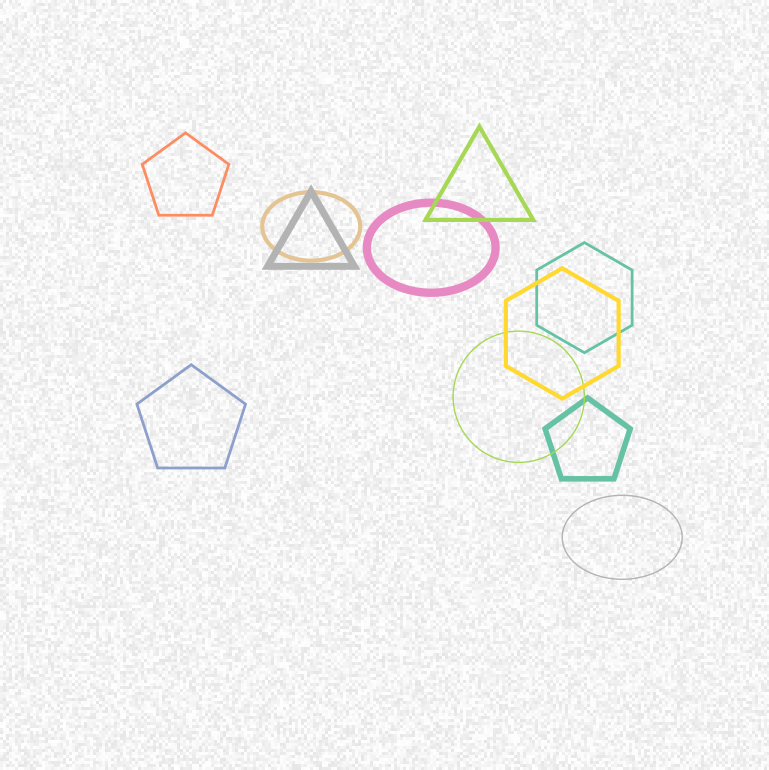[{"shape": "pentagon", "thickness": 2, "radius": 0.29, "center": [0.763, 0.425]}, {"shape": "hexagon", "thickness": 1, "radius": 0.36, "center": [0.759, 0.613]}, {"shape": "pentagon", "thickness": 1, "radius": 0.3, "center": [0.241, 0.768]}, {"shape": "pentagon", "thickness": 1, "radius": 0.37, "center": [0.248, 0.452]}, {"shape": "oval", "thickness": 3, "radius": 0.42, "center": [0.56, 0.678]}, {"shape": "triangle", "thickness": 1.5, "radius": 0.4, "center": [0.623, 0.755]}, {"shape": "circle", "thickness": 0.5, "radius": 0.43, "center": [0.674, 0.485]}, {"shape": "hexagon", "thickness": 1.5, "radius": 0.42, "center": [0.73, 0.567]}, {"shape": "oval", "thickness": 1.5, "radius": 0.32, "center": [0.404, 0.706]}, {"shape": "triangle", "thickness": 2.5, "radius": 0.33, "center": [0.404, 0.687]}, {"shape": "oval", "thickness": 0.5, "radius": 0.39, "center": [0.808, 0.302]}]